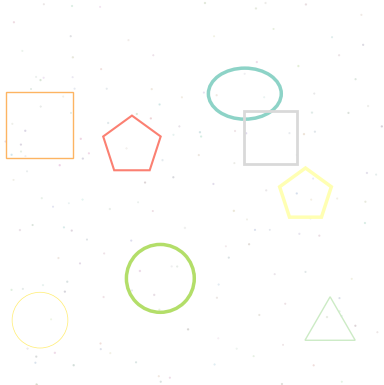[{"shape": "oval", "thickness": 2.5, "radius": 0.47, "center": [0.636, 0.757]}, {"shape": "pentagon", "thickness": 2.5, "radius": 0.35, "center": [0.793, 0.493]}, {"shape": "pentagon", "thickness": 1.5, "radius": 0.39, "center": [0.343, 0.621]}, {"shape": "square", "thickness": 1, "radius": 0.43, "center": [0.103, 0.675]}, {"shape": "circle", "thickness": 2.5, "radius": 0.44, "center": [0.416, 0.277]}, {"shape": "square", "thickness": 2, "radius": 0.34, "center": [0.703, 0.643]}, {"shape": "triangle", "thickness": 1, "radius": 0.38, "center": [0.857, 0.154]}, {"shape": "circle", "thickness": 0.5, "radius": 0.36, "center": [0.104, 0.168]}]